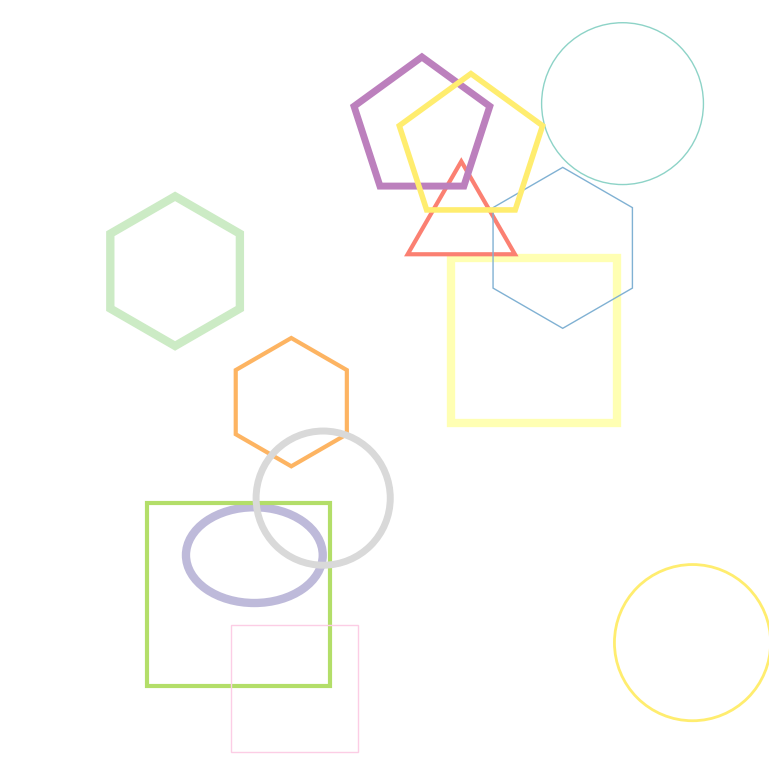[{"shape": "circle", "thickness": 0.5, "radius": 0.53, "center": [0.808, 0.865]}, {"shape": "square", "thickness": 3, "radius": 0.54, "center": [0.694, 0.558]}, {"shape": "oval", "thickness": 3, "radius": 0.44, "center": [0.33, 0.279]}, {"shape": "triangle", "thickness": 1.5, "radius": 0.4, "center": [0.599, 0.71]}, {"shape": "hexagon", "thickness": 0.5, "radius": 0.52, "center": [0.731, 0.678]}, {"shape": "hexagon", "thickness": 1.5, "radius": 0.42, "center": [0.378, 0.478]}, {"shape": "square", "thickness": 1.5, "radius": 0.59, "center": [0.309, 0.228]}, {"shape": "square", "thickness": 0.5, "radius": 0.41, "center": [0.383, 0.106]}, {"shape": "circle", "thickness": 2.5, "radius": 0.44, "center": [0.42, 0.353]}, {"shape": "pentagon", "thickness": 2.5, "radius": 0.46, "center": [0.548, 0.833]}, {"shape": "hexagon", "thickness": 3, "radius": 0.49, "center": [0.227, 0.648]}, {"shape": "pentagon", "thickness": 2, "radius": 0.49, "center": [0.612, 0.807]}, {"shape": "circle", "thickness": 1, "radius": 0.51, "center": [0.899, 0.165]}]